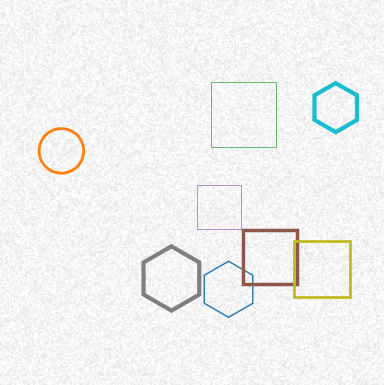[{"shape": "hexagon", "thickness": 1, "radius": 0.36, "center": [0.594, 0.249]}, {"shape": "circle", "thickness": 2, "radius": 0.29, "center": [0.159, 0.608]}, {"shape": "square", "thickness": 0.5, "radius": 0.42, "center": [0.633, 0.703]}, {"shape": "square", "thickness": 0.5, "radius": 0.29, "center": [0.569, 0.462]}, {"shape": "square", "thickness": 2.5, "radius": 0.35, "center": [0.701, 0.332]}, {"shape": "hexagon", "thickness": 3, "radius": 0.42, "center": [0.445, 0.277]}, {"shape": "square", "thickness": 2, "radius": 0.36, "center": [0.836, 0.302]}, {"shape": "hexagon", "thickness": 3, "radius": 0.32, "center": [0.872, 0.72]}]